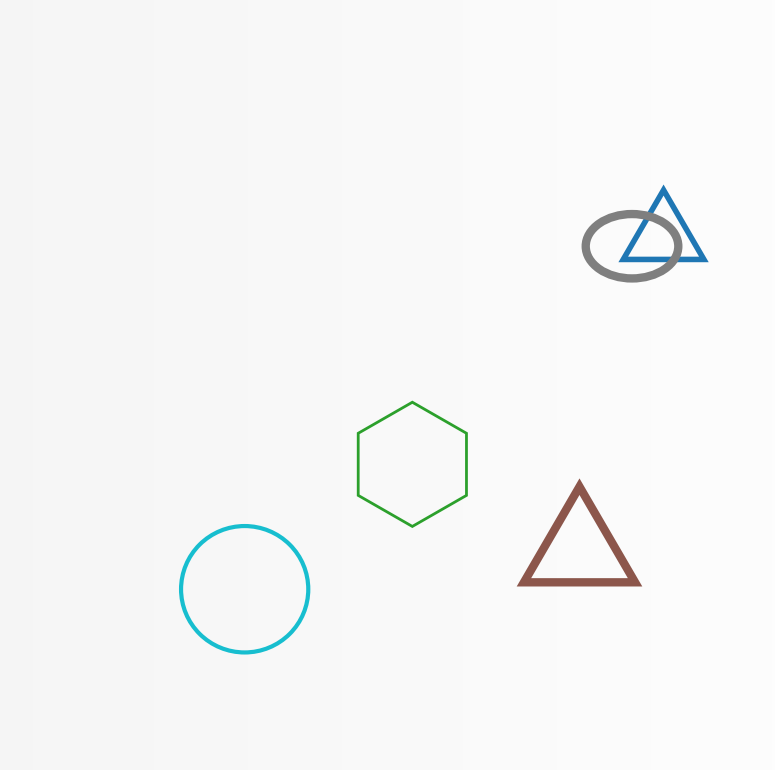[{"shape": "triangle", "thickness": 2, "radius": 0.3, "center": [0.856, 0.693]}, {"shape": "hexagon", "thickness": 1, "radius": 0.4, "center": [0.532, 0.397]}, {"shape": "triangle", "thickness": 3, "radius": 0.41, "center": [0.748, 0.285]}, {"shape": "oval", "thickness": 3, "radius": 0.3, "center": [0.816, 0.68]}, {"shape": "circle", "thickness": 1.5, "radius": 0.41, "center": [0.316, 0.235]}]